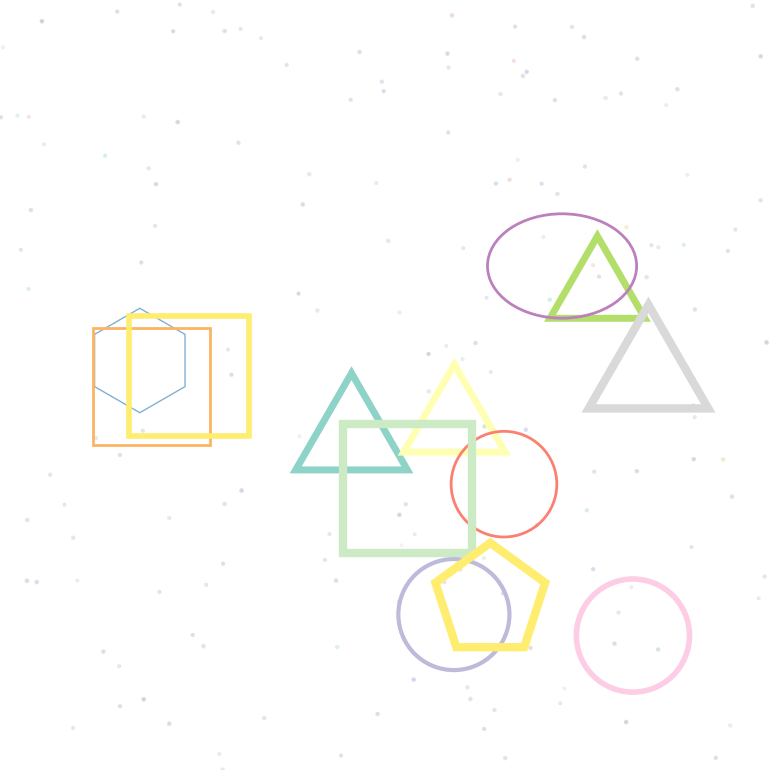[{"shape": "triangle", "thickness": 2.5, "radius": 0.42, "center": [0.457, 0.432]}, {"shape": "triangle", "thickness": 2.5, "radius": 0.38, "center": [0.59, 0.451]}, {"shape": "circle", "thickness": 1.5, "radius": 0.36, "center": [0.589, 0.202]}, {"shape": "circle", "thickness": 1, "radius": 0.34, "center": [0.655, 0.371]}, {"shape": "hexagon", "thickness": 0.5, "radius": 0.34, "center": [0.182, 0.532]}, {"shape": "square", "thickness": 1, "radius": 0.38, "center": [0.197, 0.498]}, {"shape": "triangle", "thickness": 2.5, "radius": 0.36, "center": [0.776, 0.622]}, {"shape": "circle", "thickness": 2, "radius": 0.37, "center": [0.822, 0.175]}, {"shape": "triangle", "thickness": 3, "radius": 0.45, "center": [0.842, 0.514]}, {"shape": "oval", "thickness": 1, "radius": 0.48, "center": [0.73, 0.655]}, {"shape": "square", "thickness": 3, "radius": 0.42, "center": [0.529, 0.365]}, {"shape": "square", "thickness": 2, "radius": 0.39, "center": [0.246, 0.512]}, {"shape": "pentagon", "thickness": 3, "radius": 0.37, "center": [0.637, 0.22]}]